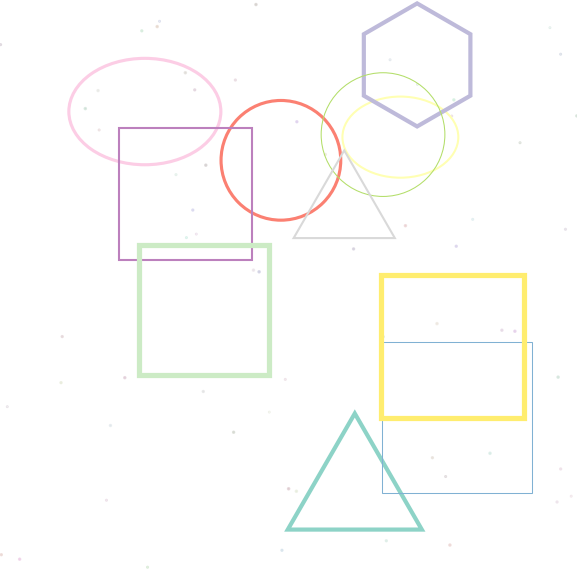[{"shape": "triangle", "thickness": 2, "radius": 0.67, "center": [0.614, 0.149]}, {"shape": "oval", "thickness": 1, "radius": 0.5, "center": [0.693, 0.762]}, {"shape": "hexagon", "thickness": 2, "radius": 0.53, "center": [0.722, 0.887]}, {"shape": "circle", "thickness": 1.5, "radius": 0.52, "center": [0.486, 0.722]}, {"shape": "square", "thickness": 0.5, "radius": 0.65, "center": [0.791, 0.277]}, {"shape": "circle", "thickness": 0.5, "radius": 0.54, "center": [0.663, 0.766]}, {"shape": "oval", "thickness": 1.5, "radius": 0.66, "center": [0.251, 0.806]}, {"shape": "triangle", "thickness": 1, "radius": 0.51, "center": [0.596, 0.637]}, {"shape": "square", "thickness": 1, "radius": 0.57, "center": [0.321, 0.663]}, {"shape": "square", "thickness": 2.5, "radius": 0.56, "center": [0.353, 0.463]}, {"shape": "square", "thickness": 2.5, "radius": 0.62, "center": [0.784, 0.399]}]